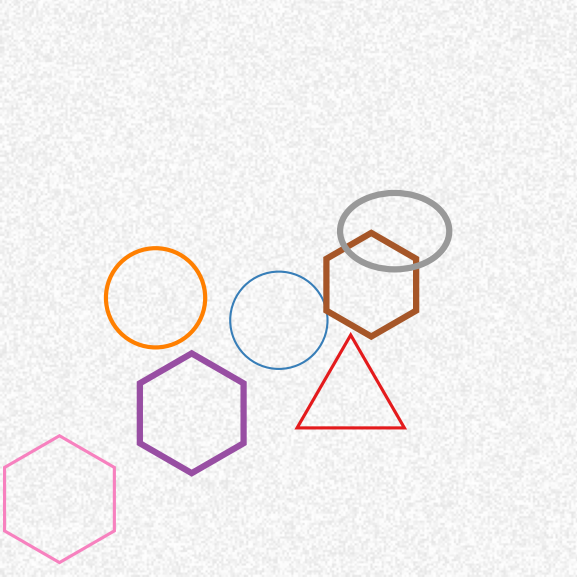[{"shape": "triangle", "thickness": 1.5, "radius": 0.54, "center": [0.607, 0.312]}, {"shape": "circle", "thickness": 1, "radius": 0.42, "center": [0.483, 0.445]}, {"shape": "hexagon", "thickness": 3, "radius": 0.52, "center": [0.332, 0.284]}, {"shape": "circle", "thickness": 2, "radius": 0.43, "center": [0.269, 0.483]}, {"shape": "hexagon", "thickness": 3, "radius": 0.45, "center": [0.643, 0.506]}, {"shape": "hexagon", "thickness": 1.5, "radius": 0.55, "center": [0.103, 0.135]}, {"shape": "oval", "thickness": 3, "radius": 0.47, "center": [0.683, 0.599]}]